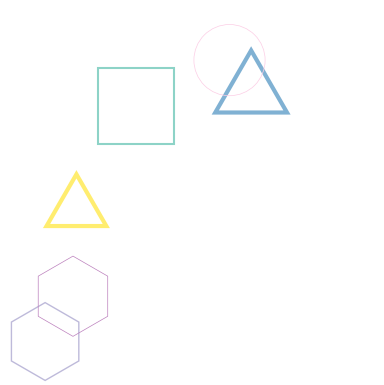[{"shape": "square", "thickness": 1.5, "radius": 0.49, "center": [0.354, 0.725]}, {"shape": "hexagon", "thickness": 1, "radius": 0.51, "center": [0.117, 0.113]}, {"shape": "triangle", "thickness": 3, "radius": 0.54, "center": [0.652, 0.762]}, {"shape": "circle", "thickness": 0.5, "radius": 0.46, "center": [0.596, 0.844]}, {"shape": "hexagon", "thickness": 0.5, "radius": 0.52, "center": [0.19, 0.231]}, {"shape": "triangle", "thickness": 3, "radius": 0.45, "center": [0.199, 0.458]}]